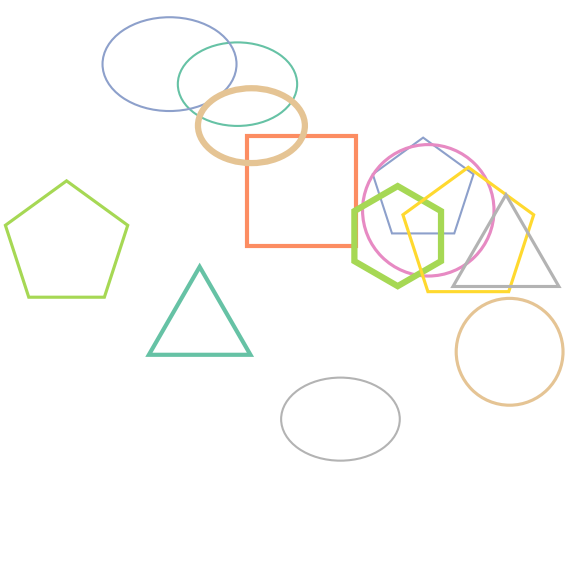[{"shape": "triangle", "thickness": 2, "radius": 0.51, "center": [0.346, 0.436]}, {"shape": "oval", "thickness": 1, "radius": 0.52, "center": [0.411, 0.853]}, {"shape": "square", "thickness": 2, "radius": 0.47, "center": [0.522, 0.669]}, {"shape": "pentagon", "thickness": 1, "radius": 0.46, "center": [0.733, 0.669]}, {"shape": "oval", "thickness": 1, "radius": 0.58, "center": [0.294, 0.888]}, {"shape": "circle", "thickness": 1.5, "radius": 0.57, "center": [0.742, 0.635]}, {"shape": "pentagon", "thickness": 1.5, "radius": 0.56, "center": [0.115, 0.575]}, {"shape": "hexagon", "thickness": 3, "radius": 0.43, "center": [0.689, 0.59]}, {"shape": "pentagon", "thickness": 1.5, "radius": 0.6, "center": [0.811, 0.59]}, {"shape": "circle", "thickness": 1.5, "radius": 0.46, "center": [0.882, 0.39]}, {"shape": "oval", "thickness": 3, "radius": 0.46, "center": [0.435, 0.782]}, {"shape": "triangle", "thickness": 1.5, "radius": 0.53, "center": [0.876, 0.556]}, {"shape": "oval", "thickness": 1, "radius": 0.51, "center": [0.59, 0.273]}]